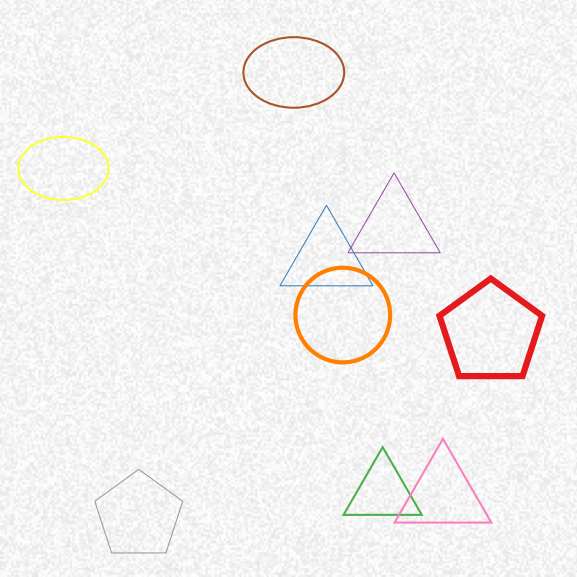[{"shape": "pentagon", "thickness": 3, "radius": 0.47, "center": [0.85, 0.423]}, {"shape": "triangle", "thickness": 0.5, "radius": 0.47, "center": [0.565, 0.551]}, {"shape": "triangle", "thickness": 1, "radius": 0.39, "center": [0.663, 0.147]}, {"shape": "triangle", "thickness": 0.5, "radius": 0.46, "center": [0.682, 0.608]}, {"shape": "circle", "thickness": 2, "radius": 0.41, "center": [0.594, 0.454]}, {"shape": "oval", "thickness": 1, "radius": 0.39, "center": [0.11, 0.707]}, {"shape": "oval", "thickness": 1, "radius": 0.44, "center": [0.509, 0.874]}, {"shape": "triangle", "thickness": 1, "radius": 0.48, "center": [0.767, 0.143]}, {"shape": "pentagon", "thickness": 0.5, "radius": 0.4, "center": [0.24, 0.106]}]